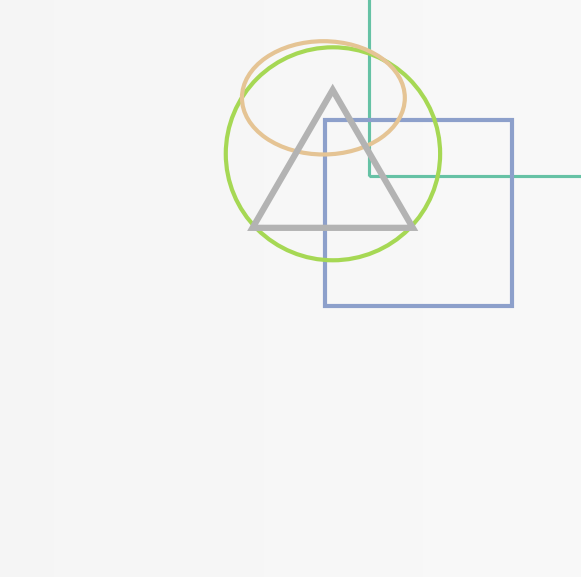[{"shape": "square", "thickness": 1.5, "radius": 0.92, "center": [0.82, 0.879]}, {"shape": "square", "thickness": 2, "radius": 0.8, "center": [0.72, 0.63]}, {"shape": "circle", "thickness": 2, "radius": 0.92, "center": [0.573, 0.733]}, {"shape": "oval", "thickness": 2, "radius": 0.7, "center": [0.556, 0.83]}, {"shape": "triangle", "thickness": 3, "radius": 0.8, "center": [0.572, 0.684]}]